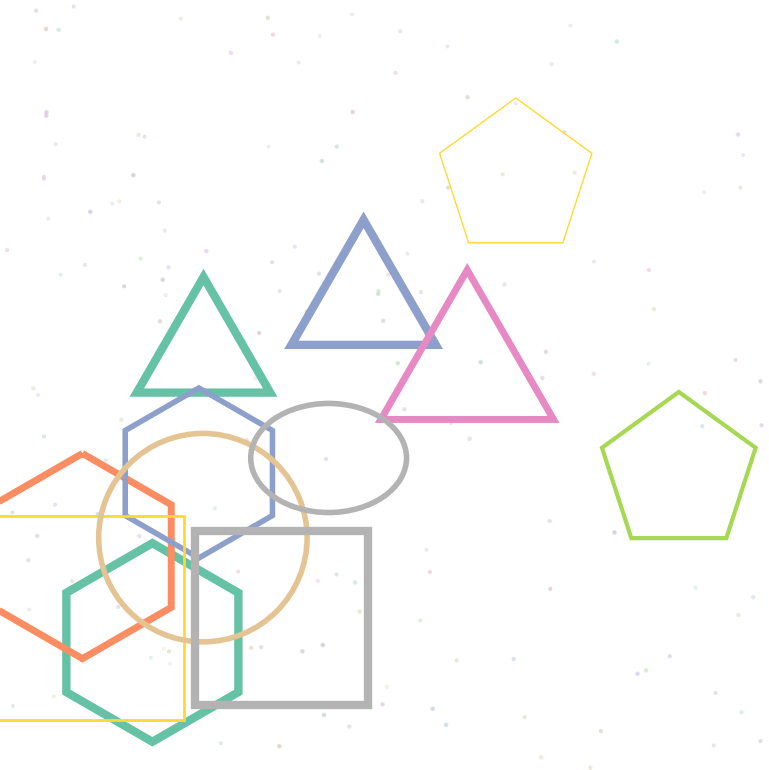[{"shape": "triangle", "thickness": 3, "radius": 0.5, "center": [0.264, 0.54]}, {"shape": "hexagon", "thickness": 3, "radius": 0.64, "center": [0.198, 0.166]}, {"shape": "hexagon", "thickness": 2.5, "radius": 0.67, "center": [0.107, 0.278]}, {"shape": "hexagon", "thickness": 2, "radius": 0.55, "center": [0.258, 0.386]}, {"shape": "triangle", "thickness": 3, "radius": 0.54, "center": [0.472, 0.606]}, {"shape": "triangle", "thickness": 2.5, "radius": 0.65, "center": [0.607, 0.52]}, {"shape": "pentagon", "thickness": 1.5, "radius": 0.52, "center": [0.882, 0.386]}, {"shape": "square", "thickness": 1, "radius": 0.66, "center": [0.107, 0.198]}, {"shape": "pentagon", "thickness": 0.5, "radius": 0.52, "center": [0.67, 0.769]}, {"shape": "circle", "thickness": 2, "radius": 0.68, "center": [0.263, 0.302]}, {"shape": "oval", "thickness": 2, "radius": 0.51, "center": [0.427, 0.405]}, {"shape": "square", "thickness": 3, "radius": 0.56, "center": [0.366, 0.197]}]